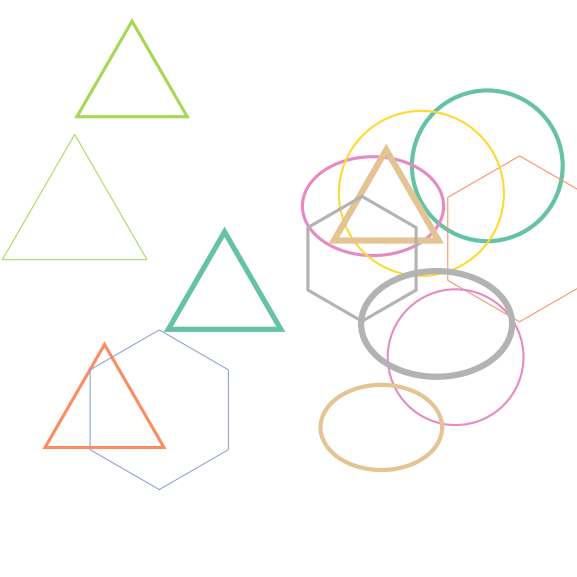[{"shape": "circle", "thickness": 2, "radius": 0.65, "center": [0.844, 0.712]}, {"shape": "triangle", "thickness": 2.5, "radius": 0.56, "center": [0.389, 0.485]}, {"shape": "hexagon", "thickness": 0.5, "radius": 0.72, "center": [0.9, 0.586]}, {"shape": "triangle", "thickness": 1.5, "radius": 0.59, "center": [0.181, 0.284]}, {"shape": "hexagon", "thickness": 0.5, "radius": 0.69, "center": [0.276, 0.29]}, {"shape": "oval", "thickness": 1.5, "radius": 0.61, "center": [0.646, 0.642]}, {"shape": "circle", "thickness": 1, "radius": 0.59, "center": [0.789, 0.381]}, {"shape": "triangle", "thickness": 1.5, "radius": 0.55, "center": [0.229, 0.852]}, {"shape": "triangle", "thickness": 0.5, "radius": 0.72, "center": [0.129, 0.622]}, {"shape": "circle", "thickness": 1, "radius": 0.71, "center": [0.73, 0.664]}, {"shape": "triangle", "thickness": 3, "radius": 0.52, "center": [0.669, 0.635]}, {"shape": "oval", "thickness": 2, "radius": 0.53, "center": [0.66, 0.259]}, {"shape": "hexagon", "thickness": 1.5, "radius": 0.54, "center": [0.627, 0.551]}, {"shape": "oval", "thickness": 3, "radius": 0.65, "center": [0.756, 0.438]}]